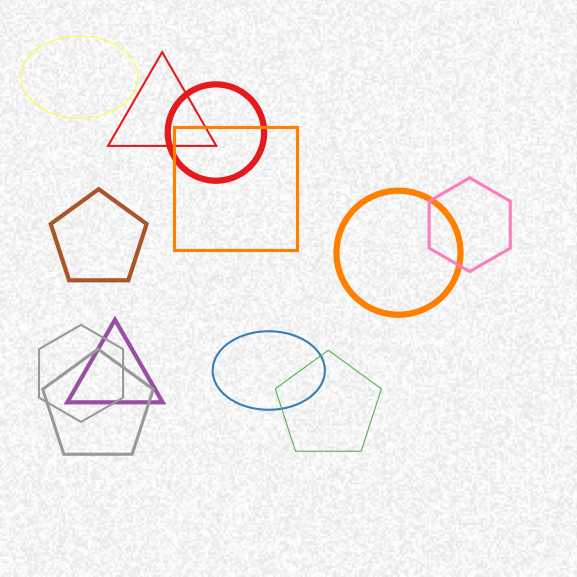[{"shape": "triangle", "thickness": 1, "radius": 0.54, "center": [0.281, 0.801]}, {"shape": "circle", "thickness": 3, "radius": 0.42, "center": [0.374, 0.77]}, {"shape": "oval", "thickness": 1, "radius": 0.49, "center": [0.465, 0.358]}, {"shape": "pentagon", "thickness": 0.5, "radius": 0.48, "center": [0.569, 0.296]}, {"shape": "triangle", "thickness": 2, "radius": 0.48, "center": [0.199, 0.35]}, {"shape": "square", "thickness": 1.5, "radius": 0.53, "center": [0.408, 0.672]}, {"shape": "circle", "thickness": 3, "radius": 0.54, "center": [0.69, 0.562]}, {"shape": "oval", "thickness": 0.5, "radius": 0.51, "center": [0.137, 0.865]}, {"shape": "pentagon", "thickness": 2, "radius": 0.44, "center": [0.171, 0.584]}, {"shape": "hexagon", "thickness": 1.5, "radius": 0.41, "center": [0.813, 0.61]}, {"shape": "hexagon", "thickness": 1, "radius": 0.42, "center": [0.14, 0.353]}, {"shape": "pentagon", "thickness": 1.5, "radius": 0.5, "center": [0.17, 0.294]}]